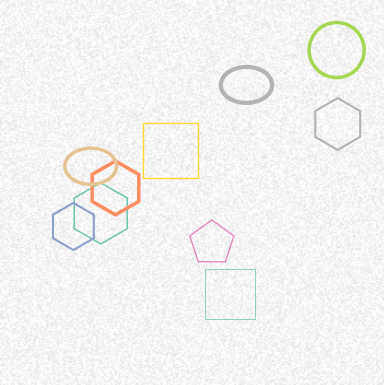[{"shape": "hexagon", "thickness": 1, "radius": 0.4, "center": [0.262, 0.446]}, {"shape": "square", "thickness": 0.5, "radius": 0.33, "center": [0.598, 0.237]}, {"shape": "hexagon", "thickness": 2.5, "radius": 0.35, "center": [0.3, 0.512]}, {"shape": "hexagon", "thickness": 1.5, "radius": 0.31, "center": [0.191, 0.412]}, {"shape": "pentagon", "thickness": 1, "radius": 0.3, "center": [0.55, 0.369]}, {"shape": "circle", "thickness": 2.5, "radius": 0.36, "center": [0.874, 0.87]}, {"shape": "square", "thickness": 1, "radius": 0.36, "center": [0.442, 0.608]}, {"shape": "oval", "thickness": 2.5, "radius": 0.34, "center": [0.236, 0.568]}, {"shape": "oval", "thickness": 3, "radius": 0.33, "center": [0.64, 0.779]}, {"shape": "hexagon", "thickness": 1.5, "radius": 0.34, "center": [0.877, 0.678]}]